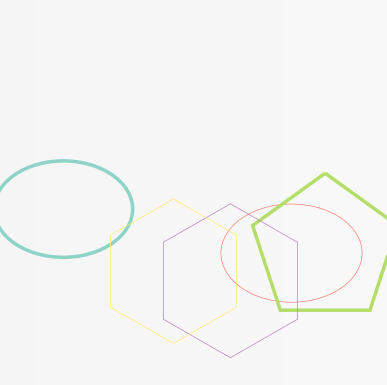[{"shape": "oval", "thickness": 2.5, "radius": 0.89, "center": [0.163, 0.457]}, {"shape": "oval", "thickness": 0.5, "radius": 0.91, "center": [0.752, 0.342]}, {"shape": "pentagon", "thickness": 2.5, "radius": 0.98, "center": [0.839, 0.353]}, {"shape": "hexagon", "thickness": 0.5, "radius": 1.0, "center": [0.595, 0.271]}, {"shape": "hexagon", "thickness": 0.5, "radius": 0.94, "center": [0.447, 0.296]}]